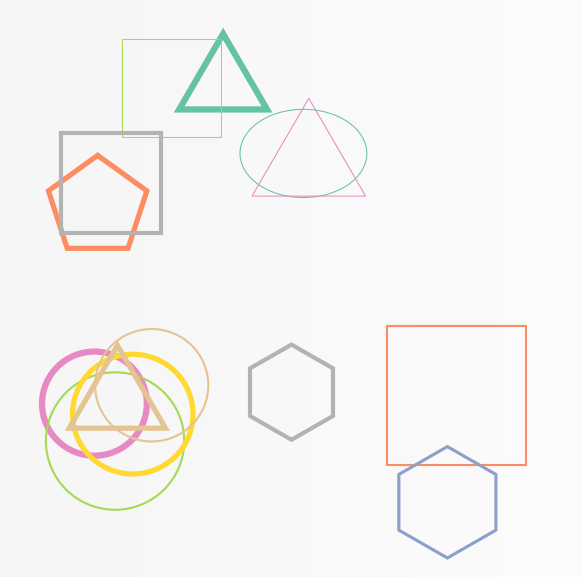[{"shape": "triangle", "thickness": 3, "radius": 0.44, "center": [0.384, 0.853]}, {"shape": "oval", "thickness": 0.5, "radius": 0.55, "center": [0.522, 0.733]}, {"shape": "pentagon", "thickness": 2.5, "radius": 0.44, "center": [0.168, 0.641]}, {"shape": "square", "thickness": 1, "radius": 0.6, "center": [0.785, 0.314]}, {"shape": "hexagon", "thickness": 1.5, "radius": 0.48, "center": [0.77, 0.129]}, {"shape": "triangle", "thickness": 0.5, "radius": 0.56, "center": [0.531, 0.716]}, {"shape": "circle", "thickness": 3, "radius": 0.45, "center": [0.162, 0.3]}, {"shape": "square", "thickness": 0.5, "radius": 0.43, "center": [0.295, 0.846]}, {"shape": "circle", "thickness": 1, "radius": 0.59, "center": [0.198, 0.235]}, {"shape": "circle", "thickness": 2.5, "radius": 0.52, "center": [0.228, 0.282]}, {"shape": "triangle", "thickness": 2.5, "radius": 0.48, "center": [0.202, 0.306]}, {"shape": "circle", "thickness": 1, "radius": 0.49, "center": [0.261, 0.332]}, {"shape": "square", "thickness": 2, "radius": 0.43, "center": [0.191, 0.683]}, {"shape": "hexagon", "thickness": 2, "radius": 0.41, "center": [0.501, 0.32]}]